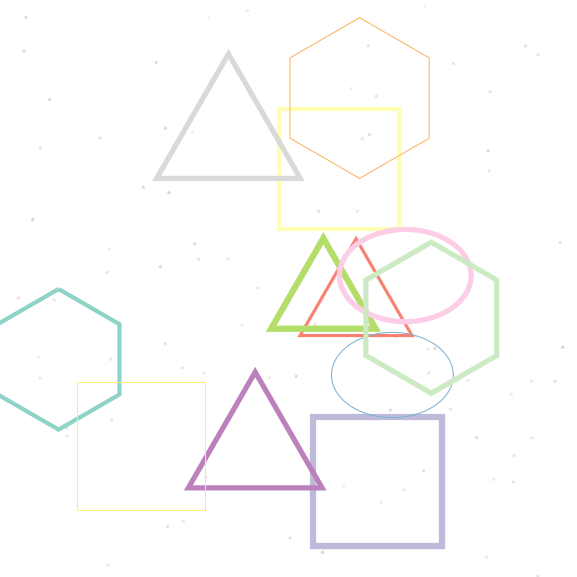[{"shape": "hexagon", "thickness": 2, "radius": 0.61, "center": [0.101, 0.377]}, {"shape": "square", "thickness": 2, "radius": 0.52, "center": [0.587, 0.706]}, {"shape": "square", "thickness": 3, "radius": 0.56, "center": [0.654, 0.165]}, {"shape": "triangle", "thickness": 1.5, "radius": 0.56, "center": [0.616, 0.474]}, {"shape": "oval", "thickness": 0.5, "radius": 0.53, "center": [0.679, 0.35]}, {"shape": "hexagon", "thickness": 0.5, "radius": 0.7, "center": [0.623, 0.829]}, {"shape": "triangle", "thickness": 3, "radius": 0.52, "center": [0.56, 0.482]}, {"shape": "oval", "thickness": 2.5, "radius": 0.57, "center": [0.702, 0.522]}, {"shape": "triangle", "thickness": 2.5, "radius": 0.72, "center": [0.396, 0.762]}, {"shape": "triangle", "thickness": 2.5, "radius": 0.67, "center": [0.442, 0.221]}, {"shape": "hexagon", "thickness": 2.5, "radius": 0.65, "center": [0.747, 0.449]}, {"shape": "square", "thickness": 0.5, "radius": 0.55, "center": [0.244, 0.227]}]